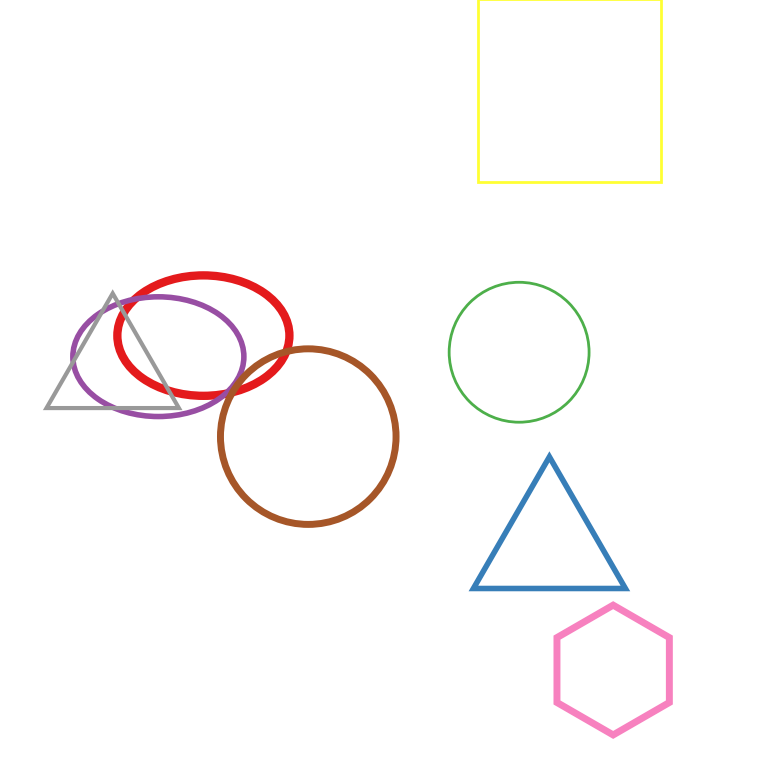[{"shape": "oval", "thickness": 3, "radius": 0.56, "center": [0.264, 0.564]}, {"shape": "triangle", "thickness": 2, "radius": 0.57, "center": [0.714, 0.293]}, {"shape": "circle", "thickness": 1, "radius": 0.45, "center": [0.674, 0.543]}, {"shape": "oval", "thickness": 2, "radius": 0.56, "center": [0.206, 0.537]}, {"shape": "square", "thickness": 1, "radius": 0.59, "center": [0.74, 0.882]}, {"shape": "circle", "thickness": 2.5, "radius": 0.57, "center": [0.4, 0.433]}, {"shape": "hexagon", "thickness": 2.5, "radius": 0.42, "center": [0.796, 0.13]}, {"shape": "triangle", "thickness": 1.5, "radius": 0.5, "center": [0.146, 0.52]}]